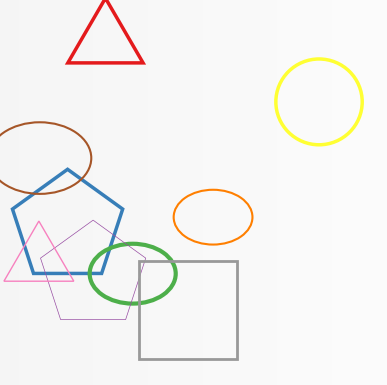[{"shape": "triangle", "thickness": 2.5, "radius": 0.56, "center": [0.272, 0.893]}, {"shape": "pentagon", "thickness": 2.5, "radius": 0.75, "center": [0.174, 0.411]}, {"shape": "oval", "thickness": 3, "radius": 0.56, "center": [0.342, 0.289]}, {"shape": "pentagon", "thickness": 0.5, "radius": 0.71, "center": [0.24, 0.285]}, {"shape": "oval", "thickness": 1.5, "radius": 0.51, "center": [0.55, 0.436]}, {"shape": "circle", "thickness": 2.5, "radius": 0.56, "center": [0.823, 0.735]}, {"shape": "oval", "thickness": 1.5, "radius": 0.66, "center": [0.103, 0.589]}, {"shape": "triangle", "thickness": 1, "radius": 0.52, "center": [0.1, 0.322]}, {"shape": "square", "thickness": 2, "radius": 0.64, "center": [0.485, 0.196]}]